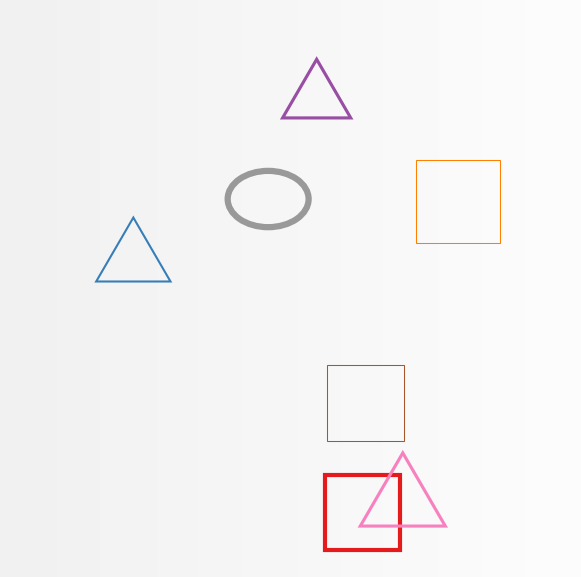[{"shape": "square", "thickness": 2, "radius": 0.32, "center": [0.623, 0.111]}, {"shape": "triangle", "thickness": 1, "radius": 0.37, "center": [0.229, 0.549]}, {"shape": "triangle", "thickness": 1.5, "radius": 0.34, "center": [0.545, 0.829]}, {"shape": "square", "thickness": 0.5, "radius": 0.36, "center": [0.788, 0.65]}, {"shape": "square", "thickness": 0.5, "radius": 0.33, "center": [0.629, 0.302]}, {"shape": "triangle", "thickness": 1.5, "radius": 0.42, "center": [0.693, 0.13]}, {"shape": "oval", "thickness": 3, "radius": 0.35, "center": [0.461, 0.654]}]